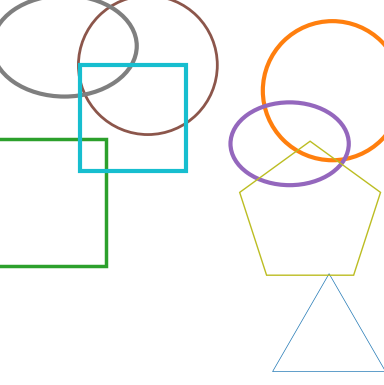[{"shape": "triangle", "thickness": 0.5, "radius": 0.85, "center": [0.855, 0.12]}, {"shape": "circle", "thickness": 3, "radius": 0.9, "center": [0.863, 0.764]}, {"shape": "square", "thickness": 2.5, "radius": 0.82, "center": [0.11, 0.474]}, {"shape": "oval", "thickness": 3, "radius": 0.77, "center": [0.752, 0.627]}, {"shape": "circle", "thickness": 2, "radius": 0.9, "center": [0.384, 0.831]}, {"shape": "oval", "thickness": 3, "radius": 0.94, "center": [0.167, 0.881]}, {"shape": "pentagon", "thickness": 1, "radius": 0.96, "center": [0.805, 0.441]}, {"shape": "square", "thickness": 3, "radius": 0.69, "center": [0.346, 0.694]}]